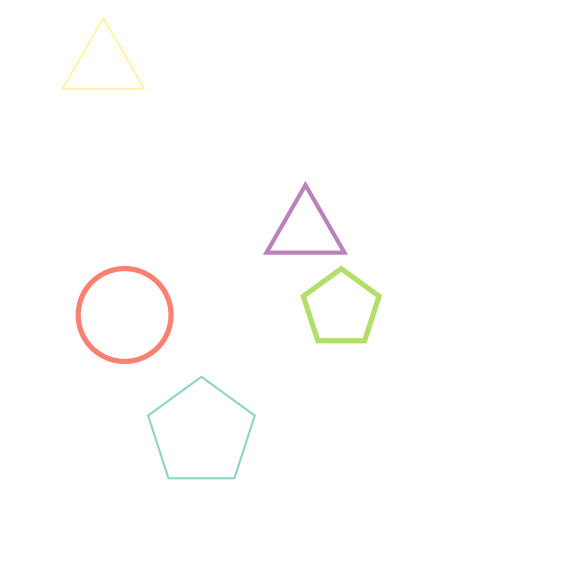[{"shape": "pentagon", "thickness": 1, "radius": 0.49, "center": [0.349, 0.25]}, {"shape": "circle", "thickness": 2.5, "radius": 0.4, "center": [0.216, 0.454]}, {"shape": "pentagon", "thickness": 2.5, "radius": 0.34, "center": [0.591, 0.465]}, {"shape": "triangle", "thickness": 2, "radius": 0.39, "center": [0.529, 0.601]}, {"shape": "triangle", "thickness": 0.5, "radius": 0.41, "center": [0.179, 0.886]}]